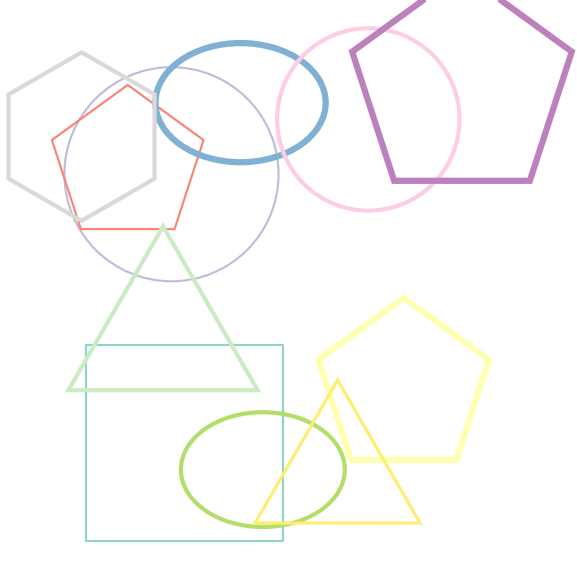[{"shape": "square", "thickness": 1, "radius": 0.85, "center": [0.319, 0.232]}, {"shape": "pentagon", "thickness": 3, "radius": 0.78, "center": [0.699, 0.328]}, {"shape": "circle", "thickness": 1, "radius": 0.93, "center": [0.297, 0.697]}, {"shape": "pentagon", "thickness": 1, "radius": 0.69, "center": [0.221, 0.714]}, {"shape": "oval", "thickness": 3, "radius": 0.74, "center": [0.417, 0.821]}, {"shape": "oval", "thickness": 2, "radius": 0.71, "center": [0.455, 0.186]}, {"shape": "circle", "thickness": 2, "radius": 0.79, "center": [0.638, 0.792]}, {"shape": "hexagon", "thickness": 2, "radius": 0.73, "center": [0.141, 0.763]}, {"shape": "pentagon", "thickness": 3, "radius": 1.0, "center": [0.8, 0.848]}, {"shape": "triangle", "thickness": 2, "radius": 0.95, "center": [0.282, 0.418]}, {"shape": "triangle", "thickness": 1.5, "radius": 0.83, "center": [0.585, 0.176]}]